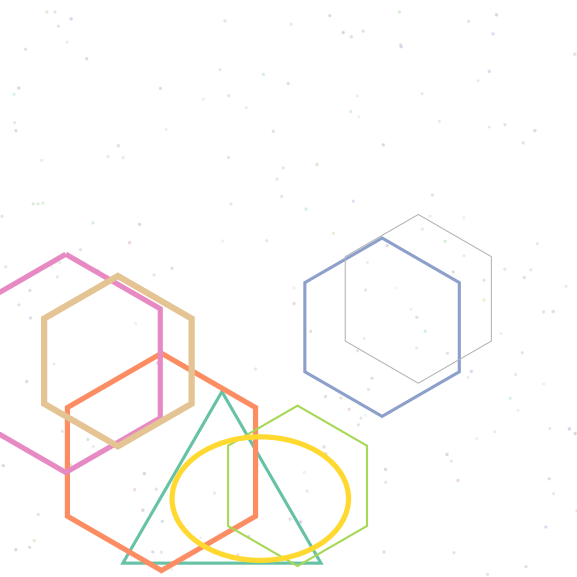[{"shape": "triangle", "thickness": 1.5, "radius": 0.99, "center": [0.384, 0.123]}, {"shape": "hexagon", "thickness": 2.5, "radius": 0.94, "center": [0.28, 0.199]}, {"shape": "hexagon", "thickness": 1.5, "radius": 0.77, "center": [0.662, 0.433]}, {"shape": "hexagon", "thickness": 2.5, "radius": 0.94, "center": [0.114, 0.37]}, {"shape": "hexagon", "thickness": 1, "radius": 0.69, "center": [0.515, 0.158]}, {"shape": "oval", "thickness": 2.5, "radius": 0.76, "center": [0.451, 0.136]}, {"shape": "hexagon", "thickness": 3, "radius": 0.74, "center": [0.204, 0.374]}, {"shape": "hexagon", "thickness": 0.5, "radius": 0.73, "center": [0.724, 0.482]}]